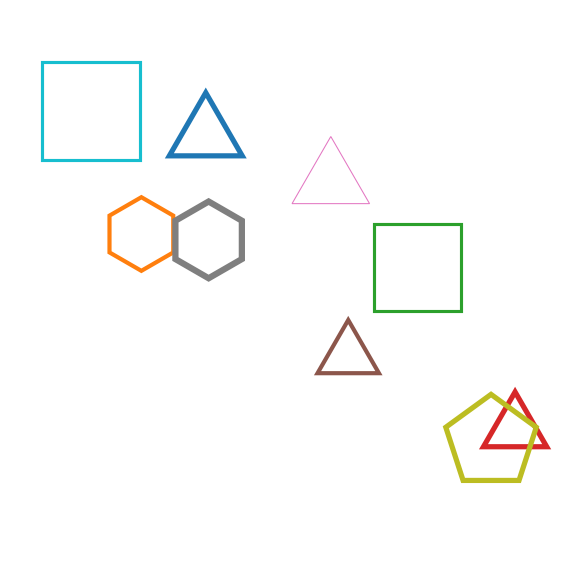[{"shape": "triangle", "thickness": 2.5, "radius": 0.36, "center": [0.356, 0.766]}, {"shape": "hexagon", "thickness": 2, "radius": 0.32, "center": [0.245, 0.594]}, {"shape": "square", "thickness": 1.5, "radius": 0.38, "center": [0.723, 0.536]}, {"shape": "triangle", "thickness": 2.5, "radius": 0.32, "center": [0.892, 0.257]}, {"shape": "triangle", "thickness": 2, "radius": 0.31, "center": [0.603, 0.384]}, {"shape": "triangle", "thickness": 0.5, "radius": 0.39, "center": [0.573, 0.685]}, {"shape": "hexagon", "thickness": 3, "radius": 0.33, "center": [0.361, 0.584]}, {"shape": "pentagon", "thickness": 2.5, "radius": 0.41, "center": [0.85, 0.234]}, {"shape": "square", "thickness": 1.5, "radius": 0.43, "center": [0.157, 0.806]}]